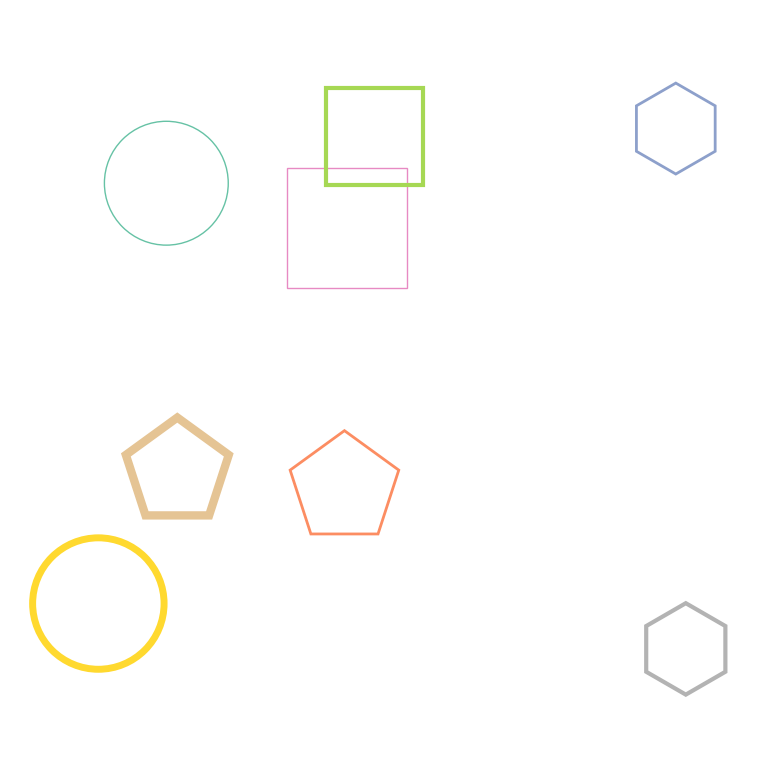[{"shape": "circle", "thickness": 0.5, "radius": 0.4, "center": [0.216, 0.762]}, {"shape": "pentagon", "thickness": 1, "radius": 0.37, "center": [0.447, 0.367]}, {"shape": "hexagon", "thickness": 1, "radius": 0.3, "center": [0.878, 0.833]}, {"shape": "square", "thickness": 0.5, "radius": 0.39, "center": [0.451, 0.704]}, {"shape": "square", "thickness": 1.5, "radius": 0.31, "center": [0.486, 0.822]}, {"shape": "circle", "thickness": 2.5, "radius": 0.43, "center": [0.128, 0.216]}, {"shape": "pentagon", "thickness": 3, "radius": 0.35, "center": [0.23, 0.387]}, {"shape": "hexagon", "thickness": 1.5, "radius": 0.3, "center": [0.891, 0.157]}]